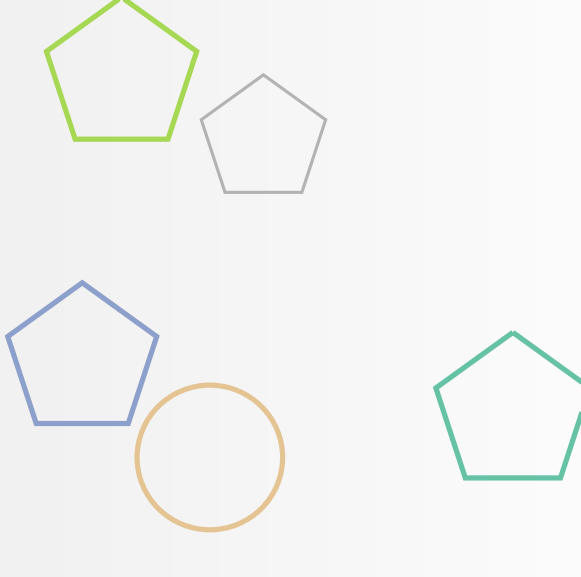[{"shape": "pentagon", "thickness": 2.5, "radius": 0.7, "center": [0.882, 0.284]}, {"shape": "pentagon", "thickness": 2.5, "radius": 0.67, "center": [0.141, 0.375]}, {"shape": "pentagon", "thickness": 2.5, "radius": 0.68, "center": [0.209, 0.868]}, {"shape": "circle", "thickness": 2.5, "radius": 0.63, "center": [0.361, 0.207]}, {"shape": "pentagon", "thickness": 1.5, "radius": 0.56, "center": [0.453, 0.757]}]